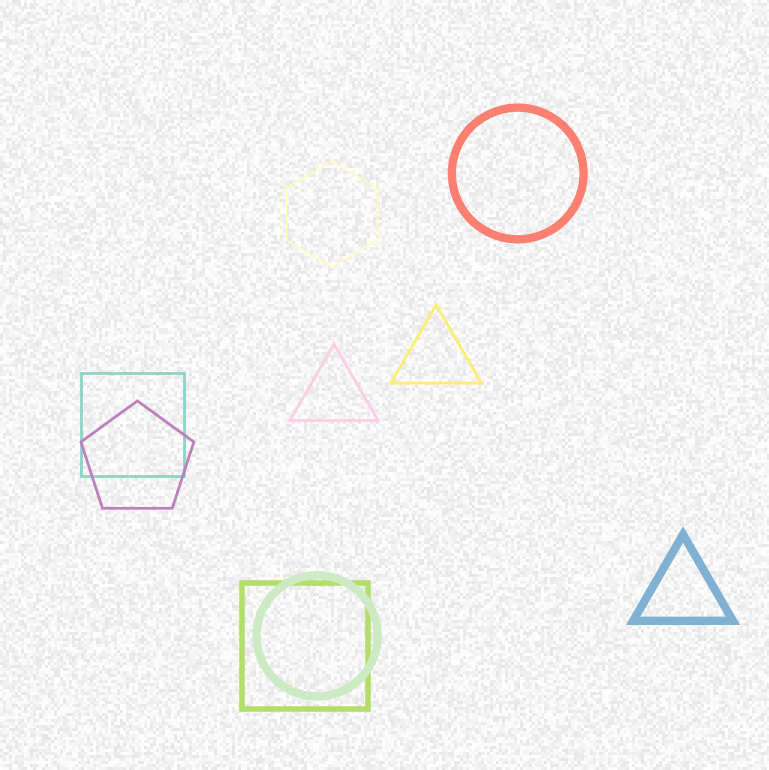[{"shape": "square", "thickness": 1, "radius": 0.33, "center": [0.172, 0.448]}, {"shape": "hexagon", "thickness": 0.5, "radius": 0.34, "center": [0.431, 0.722]}, {"shape": "circle", "thickness": 3, "radius": 0.43, "center": [0.672, 0.775]}, {"shape": "triangle", "thickness": 3, "radius": 0.37, "center": [0.887, 0.231]}, {"shape": "square", "thickness": 2, "radius": 0.41, "center": [0.396, 0.161]}, {"shape": "triangle", "thickness": 1, "radius": 0.33, "center": [0.434, 0.487]}, {"shape": "pentagon", "thickness": 1, "radius": 0.39, "center": [0.178, 0.402]}, {"shape": "circle", "thickness": 3, "radius": 0.39, "center": [0.412, 0.174]}, {"shape": "triangle", "thickness": 1, "radius": 0.34, "center": [0.566, 0.536]}]